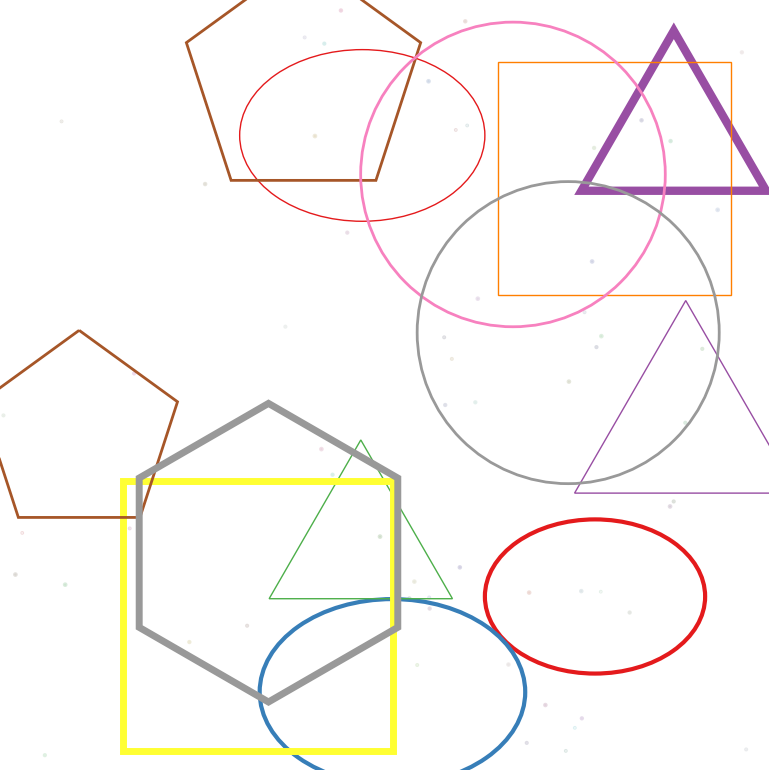[{"shape": "oval", "thickness": 0.5, "radius": 0.8, "center": [0.47, 0.824]}, {"shape": "oval", "thickness": 1.5, "radius": 0.72, "center": [0.773, 0.225]}, {"shape": "oval", "thickness": 1.5, "radius": 0.86, "center": [0.51, 0.101]}, {"shape": "triangle", "thickness": 0.5, "radius": 0.69, "center": [0.469, 0.291]}, {"shape": "triangle", "thickness": 3, "radius": 0.69, "center": [0.875, 0.822]}, {"shape": "triangle", "thickness": 0.5, "radius": 0.83, "center": [0.891, 0.443]}, {"shape": "square", "thickness": 0.5, "radius": 0.76, "center": [0.798, 0.768]}, {"shape": "square", "thickness": 2.5, "radius": 0.88, "center": [0.335, 0.2]}, {"shape": "pentagon", "thickness": 1, "radius": 0.67, "center": [0.103, 0.437]}, {"shape": "pentagon", "thickness": 1, "radius": 0.8, "center": [0.394, 0.895]}, {"shape": "circle", "thickness": 1, "radius": 0.99, "center": [0.666, 0.773]}, {"shape": "hexagon", "thickness": 2.5, "radius": 0.97, "center": [0.349, 0.282]}, {"shape": "circle", "thickness": 1, "radius": 0.98, "center": [0.738, 0.568]}]